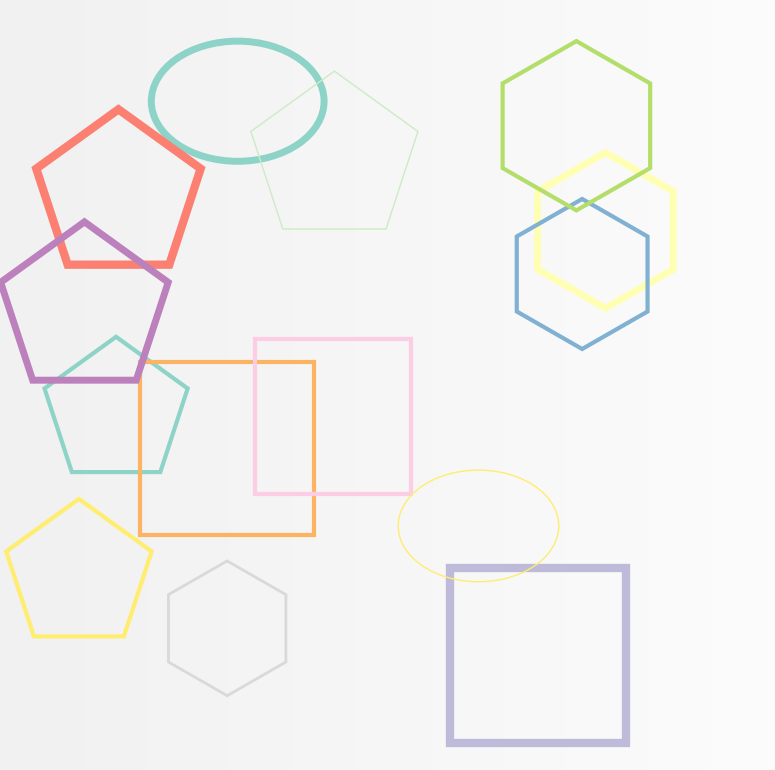[{"shape": "pentagon", "thickness": 1.5, "radius": 0.49, "center": [0.15, 0.465]}, {"shape": "oval", "thickness": 2.5, "radius": 0.56, "center": [0.307, 0.869]}, {"shape": "hexagon", "thickness": 2.5, "radius": 0.51, "center": [0.781, 0.701]}, {"shape": "square", "thickness": 3, "radius": 0.57, "center": [0.694, 0.149]}, {"shape": "pentagon", "thickness": 3, "radius": 0.56, "center": [0.153, 0.746]}, {"shape": "hexagon", "thickness": 1.5, "radius": 0.49, "center": [0.751, 0.644]}, {"shape": "square", "thickness": 1.5, "radius": 0.56, "center": [0.293, 0.418]}, {"shape": "hexagon", "thickness": 1.5, "radius": 0.55, "center": [0.744, 0.837]}, {"shape": "square", "thickness": 1.5, "radius": 0.5, "center": [0.43, 0.459]}, {"shape": "hexagon", "thickness": 1, "radius": 0.44, "center": [0.293, 0.184]}, {"shape": "pentagon", "thickness": 2.5, "radius": 0.57, "center": [0.109, 0.598]}, {"shape": "pentagon", "thickness": 0.5, "radius": 0.57, "center": [0.431, 0.794]}, {"shape": "oval", "thickness": 0.5, "radius": 0.52, "center": [0.617, 0.317]}, {"shape": "pentagon", "thickness": 1.5, "radius": 0.49, "center": [0.102, 0.253]}]